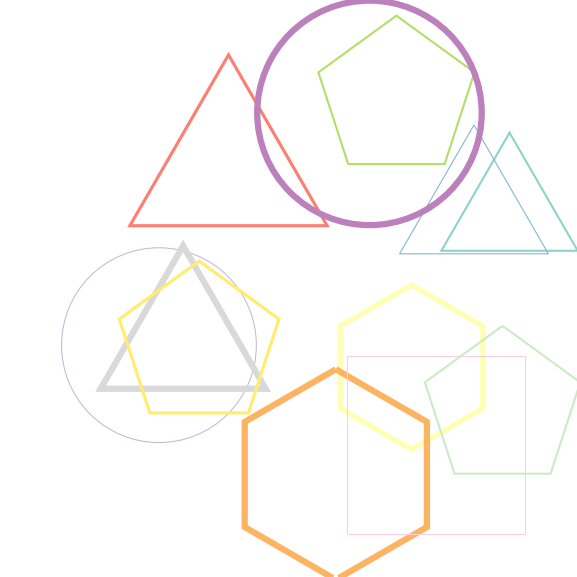[{"shape": "triangle", "thickness": 1, "radius": 0.68, "center": [0.882, 0.633]}, {"shape": "hexagon", "thickness": 2.5, "radius": 0.71, "center": [0.713, 0.363]}, {"shape": "circle", "thickness": 0.5, "radius": 0.84, "center": [0.275, 0.401]}, {"shape": "triangle", "thickness": 1.5, "radius": 0.99, "center": [0.396, 0.707]}, {"shape": "triangle", "thickness": 0.5, "radius": 0.74, "center": [0.821, 0.634]}, {"shape": "hexagon", "thickness": 3, "radius": 0.91, "center": [0.581, 0.178]}, {"shape": "pentagon", "thickness": 1, "radius": 0.71, "center": [0.686, 0.83]}, {"shape": "square", "thickness": 0.5, "radius": 0.77, "center": [0.755, 0.229]}, {"shape": "triangle", "thickness": 3, "radius": 0.82, "center": [0.317, 0.408]}, {"shape": "circle", "thickness": 3, "radius": 0.97, "center": [0.64, 0.804]}, {"shape": "pentagon", "thickness": 1, "radius": 0.71, "center": [0.87, 0.293]}, {"shape": "pentagon", "thickness": 1.5, "radius": 0.73, "center": [0.345, 0.402]}]